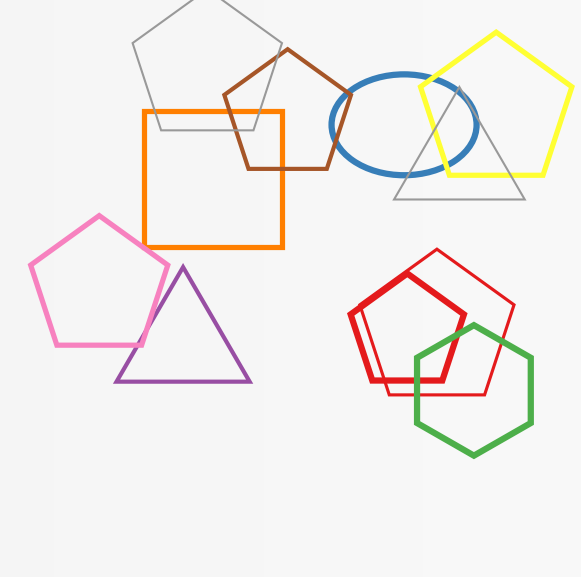[{"shape": "pentagon", "thickness": 1.5, "radius": 0.7, "center": [0.752, 0.428]}, {"shape": "pentagon", "thickness": 3, "radius": 0.51, "center": [0.701, 0.423]}, {"shape": "oval", "thickness": 3, "radius": 0.62, "center": [0.695, 0.783]}, {"shape": "hexagon", "thickness": 3, "radius": 0.56, "center": [0.815, 0.323]}, {"shape": "triangle", "thickness": 2, "radius": 0.66, "center": [0.315, 0.404]}, {"shape": "square", "thickness": 2.5, "radius": 0.59, "center": [0.366, 0.689]}, {"shape": "pentagon", "thickness": 2.5, "radius": 0.68, "center": [0.854, 0.806]}, {"shape": "pentagon", "thickness": 2, "radius": 0.57, "center": [0.495, 0.799]}, {"shape": "pentagon", "thickness": 2.5, "radius": 0.62, "center": [0.171, 0.502]}, {"shape": "pentagon", "thickness": 1, "radius": 0.68, "center": [0.357, 0.883]}, {"shape": "triangle", "thickness": 1, "radius": 0.65, "center": [0.79, 0.719]}]